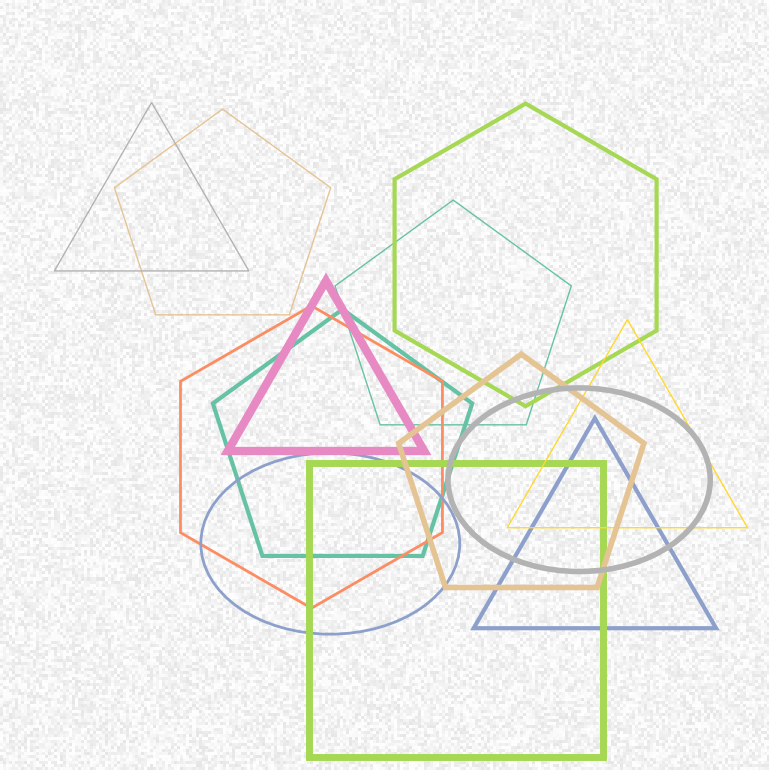[{"shape": "pentagon", "thickness": 1.5, "radius": 0.89, "center": [0.445, 0.421]}, {"shape": "pentagon", "thickness": 0.5, "radius": 0.81, "center": [0.589, 0.579]}, {"shape": "hexagon", "thickness": 1, "radius": 0.98, "center": [0.404, 0.407]}, {"shape": "triangle", "thickness": 1.5, "radius": 0.91, "center": [0.773, 0.275]}, {"shape": "oval", "thickness": 1, "radius": 0.84, "center": [0.429, 0.294]}, {"shape": "triangle", "thickness": 3, "radius": 0.74, "center": [0.423, 0.488]}, {"shape": "hexagon", "thickness": 1.5, "radius": 0.98, "center": [0.683, 0.669]}, {"shape": "square", "thickness": 2.5, "radius": 0.95, "center": [0.593, 0.208]}, {"shape": "triangle", "thickness": 0.5, "radius": 0.9, "center": [0.815, 0.405]}, {"shape": "pentagon", "thickness": 2, "radius": 0.84, "center": [0.677, 0.373]}, {"shape": "pentagon", "thickness": 0.5, "radius": 0.74, "center": [0.289, 0.711]}, {"shape": "triangle", "thickness": 0.5, "radius": 0.73, "center": [0.197, 0.721]}, {"shape": "oval", "thickness": 2, "radius": 0.85, "center": [0.752, 0.377]}]